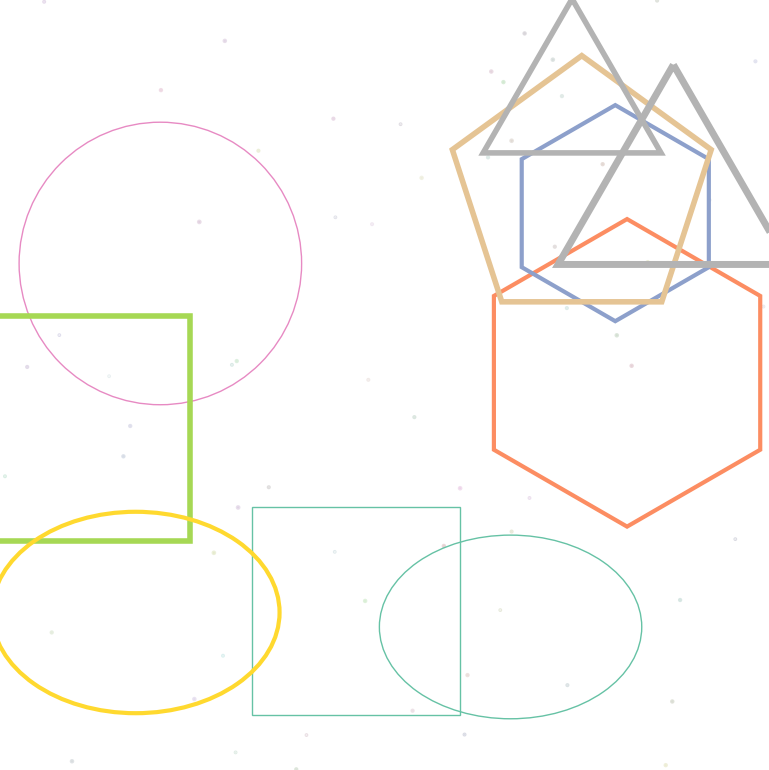[{"shape": "oval", "thickness": 0.5, "radius": 0.85, "center": [0.663, 0.186]}, {"shape": "square", "thickness": 0.5, "radius": 0.68, "center": [0.463, 0.207]}, {"shape": "hexagon", "thickness": 1.5, "radius": 1.0, "center": [0.814, 0.516]}, {"shape": "hexagon", "thickness": 1.5, "radius": 0.7, "center": [0.799, 0.723]}, {"shape": "circle", "thickness": 0.5, "radius": 0.92, "center": [0.208, 0.658]}, {"shape": "square", "thickness": 2, "radius": 0.73, "center": [0.101, 0.443]}, {"shape": "oval", "thickness": 1.5, "radius": 0.93, "center": [0.176, 0.205]}, {"shape": "pentagon", "thickness": 2, "radius": 0.88, "center": [0.756, 0.751]}, {"shape": "triangle", "thickness": 2, "radius": 0.67, "center": [0.743, 0.868]}, {"shape": "triangle", "thickness": 2.5, "radius": 0.86, "center": [0.875, 0.743]}]